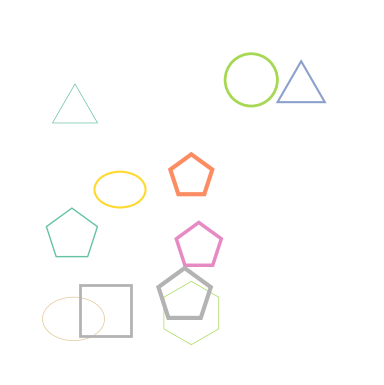[{"shape": "pentagon", "thickness": 1, "radius": 0.35, "center": [0.187, 0.39]}, {"shape": "triangle", "thickness": 0.5, "radius": 0.34, "center": [0.195, 0.714]}, {"shape": "pentagon", "thickness": 3, "radius": 0.29, "center": [0.497, 0.542]}, {"shape": "triangle", "thickness": 1.5, "radius": 0.35, "center": [0.782, 0.77]}, {"shape": "pentagon", "thickness": 2.5, "radius": 0.31, "center": [0.516, 0.361]}, {"shape": "circle", "thickness": 2, "radius": 0.34, "center": [0.653, 0.792]}, {"shape": "hexagon", "thickness": 0.5, "radius": 0.41, "center": [0.497, 0.187]}, {"shape": "oval", "thickness": 1.5, "radius": 0.33, "center": [0.312, 0.508]}, {"shape": "oval", "thickness": 0.5, "radius": 0.4, "center": [0.191, 0.172]}, {"shape": "pentagon", "thickness": 3, "radius": 0.36, "center": [0.48, 0.232]}, {"shape": "square", "thickness": 2, "radius": 0.33, "center": [0.275, 0.193]}]